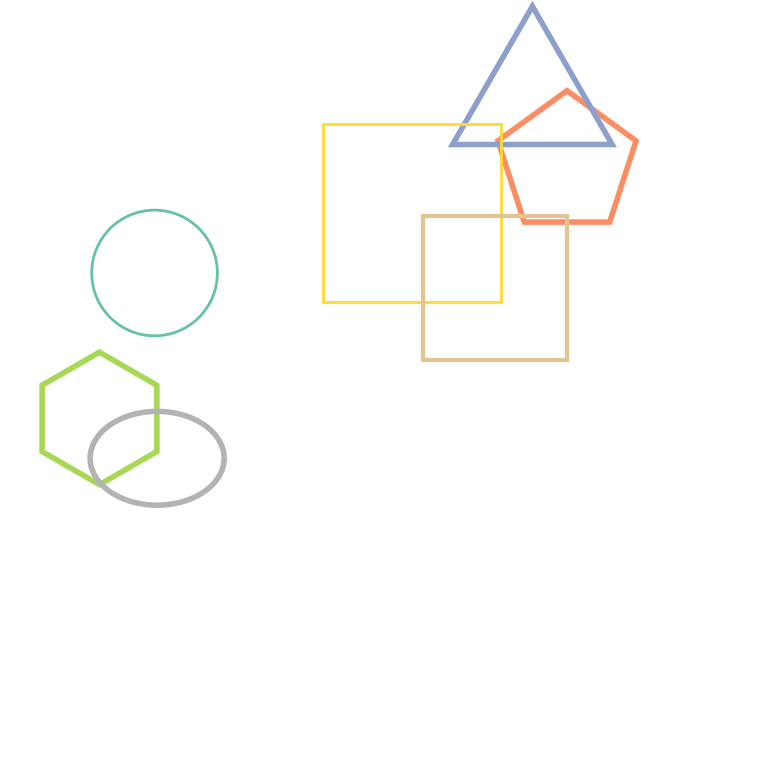[{"shape": "circle", "thickness": 1, "radius": 0.41, "center": [0.201, 0.645]}, {"shape": "pentagon", "thickness": 2, "radius": 0.47, "center": [0.736, 0.788]}, {"shape": "triangle", "thickness": 2, "radius": 0.6, "center": [0.691, 0.872]}, {"shape": "hexagon", "thickness": 2, "radius": 0.43, "center": [0.129, 0.457]}, {"shape": "square", "thickness": 1, "radius": 0.58, "center": [0.535, 0.723]}, {"shape": "square", "thickness": 1.5, "radius": 0.47, "center": [0.643, 0.626]}, {"shape": "oval", "thickness": 2, "radius": 0.44, "center": [0.204, 0.405]}]